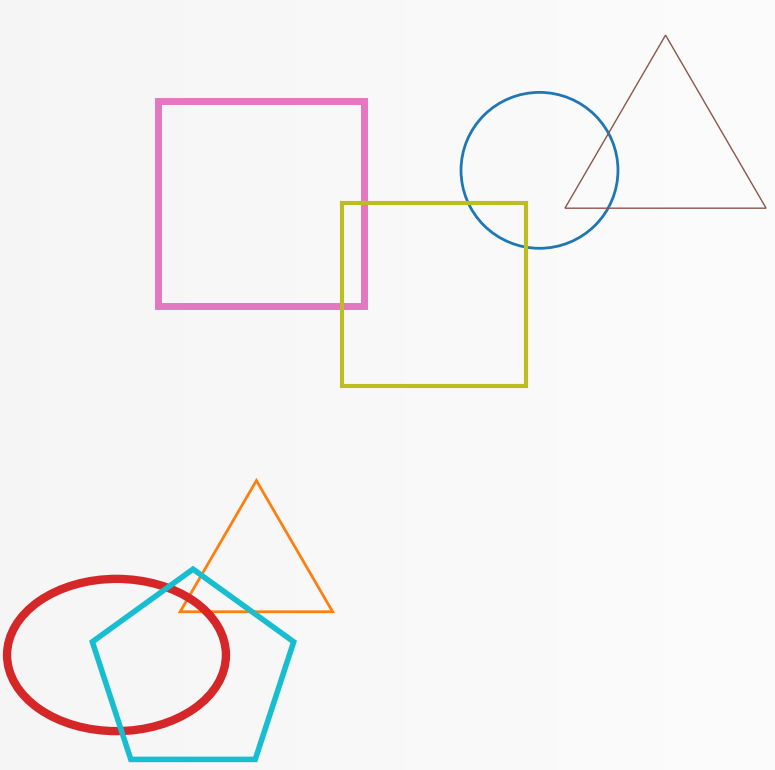[{"shape": "circle", "thickness": 1, "radius": 0.51, "center": [0.696, 0.779]}, {"shape": "triangle", "thickness": 1, "radius": 0.57, "center": [0.331, 0.262]}, {"shape": "oval", "thickness": 3, "radius": 0.71, "center": [0.15, 0.149]}, {"shape": "triangle", "thickness": 0.5, "radius": 0.75, "center": [0.859, 0.805]}, {"shape": "square", "thickness": 2.5, "radius": 0.67, "center": [0.337, 0.736]}, {"shape": "square", "thickness": 1.5, "radius": 0.59, "center": [0.56, 0.618]}, {"shape": "pentagon", "thickness": 2, "radius": 0.68, "center": [0.249, 0.124]}]